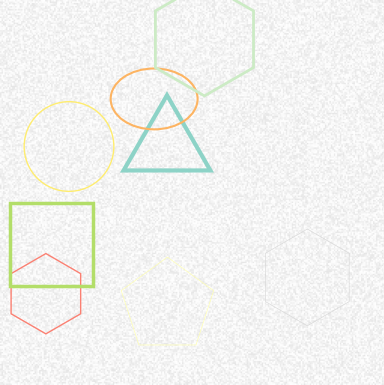[{"shape": "triangle", "thickness": 3, "radius": 0.65, "center": [0.434, 0.622]}, {"shape": "pentagon", "thickness": 0.5, "radius": 0.63, "center": [0.435, 0.206]}, {"shape": "hexagon", "thickness": 1, "radius": 0.52, "center": [0.119, 0.237]}, {"shape": "oval", "thickness": 1.5, "radius": 0.56, "center": [0.4, 0.743]}, {"shape": "square", "thickness": 2.5, "radius": 0.54, "center": [0.134, 0.366]}, {"shape": "hexagon", "thickness": 0.5, "radius": 0.63, "center": [0.798, 0.279]}, {"shape": "hexagon", "thickness": 2, "radius": 0.74, "center": [0.531, 0.898]}, {"shape": "circle", "thickness": 1, "radius": 0.58, "center": [0.179, 0.619]}]